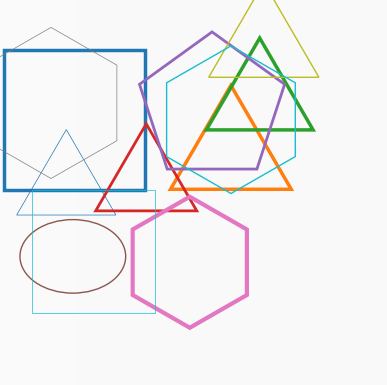[{"shape": "triangle", "thickness": 0.5, "radius": 0.74, "center": [0.171, 0.515]}, {"shape": "square", "thickness": 2.5, "radius": 0.91, "center": [0.193, 0.689]}, {"shape": "triangle", "thickness": 2.5, "radius": 0.9, "center": [0.596, 0.598]}, {"shape": "triangle", "thickness": 2.5, "radius": 0.8, "center": [0.67, 0.742]}, {"shape": "triangle", "thickness": 2, "radius": 0.75, "center": [0.377, 0.528]}, {"shape": "pentagon", "thickness": 2, "radius": 0.98, "center": [0.547, 0.72]}, {"shape": "oval", "thickness": 1, "radius": 0.68, "center": [0.188, 0.334]}, {"shape": "hexagon", "thickness": 3, "radius": 0.85, "center": [0.49, 0.319]}, {"shape": "hexagon", "thickness": 0.5, "radius": 0.98, "center": [0.132, 0.733]}, {"shape": "triangle", "thickness": 1, "radius": 0.82, "center": [0.681, 0.881]}, {"shape": "square", "thickness": 0.5, "radius": 0.8, "center": [0.241, 0.348]}, {"shape": "hexagon", "thickness": 1, "radius": 0.96, "center": [0.596, 0.689]}]